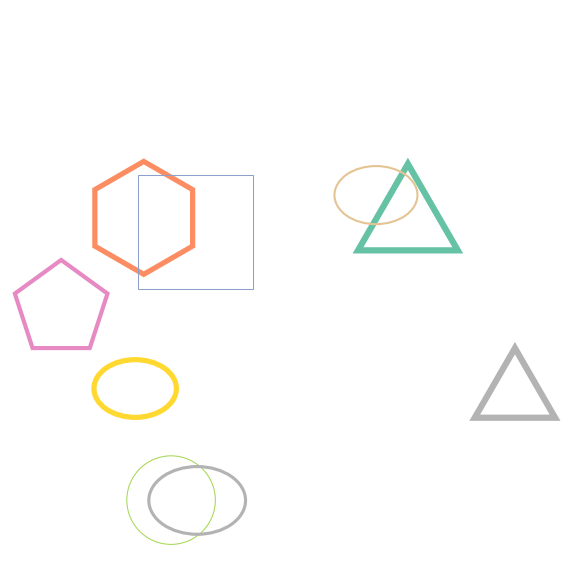[{"shape": "triangle", "thickness": 3, "radius": 0.5, "center": [0.706, 0.615]}, {"shape": "hexagon", "thickness": 2.5, "radius": 0.49, "center": [0.249, 0.622]}, {"shape": "square", "thickness": 0.5, "radius": 0.5, "center": [0.338, 0.597]}, {"shape": "pentagon", "thickness": 2, "radius": 0.42, "center": [0.106, 0.465]}, {"shape": "circle", "thickness": 0.5, "radius": 0.38, "center": [0.296, 0.133]}, {"shape": "oval", "thickness": 2.5, "radius": 0.36, "center": [0.234, 0.326]}, {"shape": "oval", "thickness": 1, "radius": 0.36, "center": [0.651, 0.661]}, {"shape": "triangle", "thickness": 3, "radius": 0.4, "center": [0.892, 0.316]}, {"shape": "oval", "thickness": 1.5, "radius": 0.42, "center": [0.341, 0.133]}]